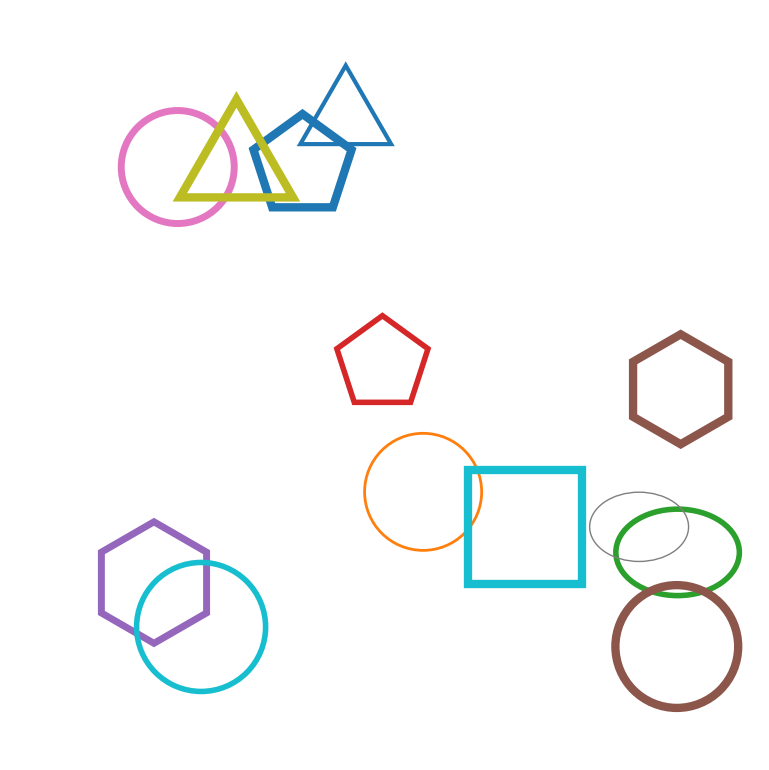[{"shape": "pentagon", "thickness": 3, "radius": 0.33, "center": [0.393, 0.785]}, {"shape": "triangle", "thickness": 1.5, "radius": 0.34, "center": [0.449, 0.847]}, {"shape": "circle", "thickness": 1, "radius": 0.38, "center": [0.55, 0.361]}, {"shape": "oval", "thickness": 2, "radius": 0.4, "center": [0.88, 0.283]}, {"shape": "pentagon", "thickness": 2, "radius": 0.31, "center": [0.497, 0.528]}, {"shape": "hexagon", "thickness": 2.5, "radius": 0.39, "center": [0.2, 0.243]}, {"shape": "circle", "thickness": 3, "radius": 0.4, "center": [0.879, 0.16]}, {"shape": "hexagon", "thickness": 3, "radius": 0.36, "center": [0.884, 0.494]}, {"shape": "circle", "thickness": 2.5, "radius": 0.37, "center": [0.231, 0.783]}, {"shape": "oval", "thickness": 0.5, "radius": 0.32, "center": [0.83, 0.316]}, {"shape": "triangle", "thickness": 3, "radius": 0.42, "center": [0.307, 0.786]}, {"shape": "circle", "thickness": 2, "radius": 0.42, "center": [0.261, 0.186]}, {"shape": "square", "thickness": 3, "radius": 0.37, "center": [0.682, 0.316]}]